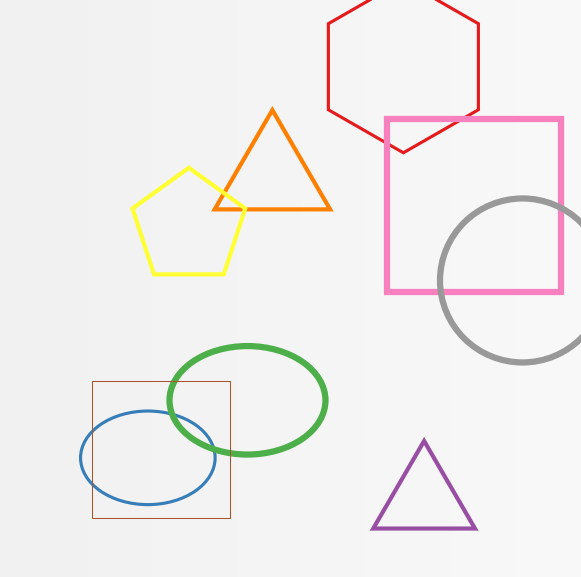[{"shape": "hexagon", "thickness": 1.5, "radius": 0.75, "center": [0.694, 0.884]}, {"shape": "oval", "thickness": 1.5, "radius": 0.58, "center": [0.254, 0.206]}, {"shape": "oval", "thickness": 3, "radius": 0.67, "center": [0.426, 0.306]}, {"shape": "triangle", "thickness": 2, "radius": 0.51, "center": [0.73, 0.134]}, {"shape": "triangle", "thickness": 2, "radius": 0.57, "center": [0.469, 0.694]}, {"shape": "pentagon", "thickness": 2, "radius": 0.51, "center": [0.325, 0.607]}, {"shape": "square", "thickness": 0.5, "radius": 0.59, "center": [0.277, 0.22]}, {"shape": "square", "thickness": 3, "radius": 0.75, "center": [0.815, 0.643]}, {"shape": "circle", "thickness": 3, "radius": 0.71, "center": [0.899, 0.514]}]